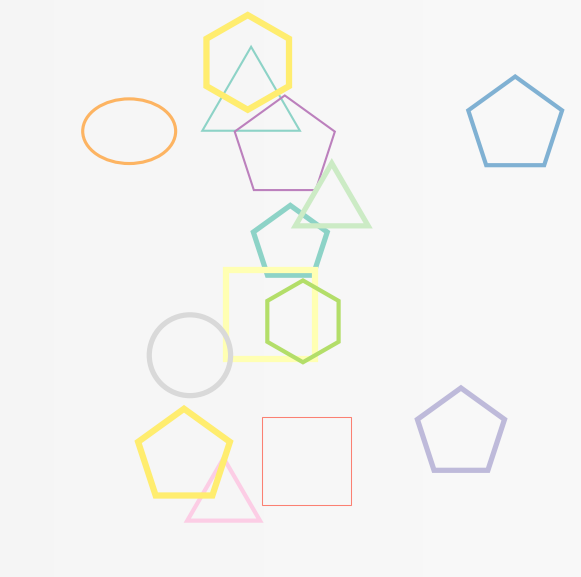[{"shape": "pentagon", "thickness": 2.5, "radius": 0.33, "center": [0.499, 0.577]}, {"shape": "triangle", "thickness": 1, "radius": 0.48, "center": [0.432, 0.821]}, {"shape": "square", "thickness": 3, "radius": 0.39, "center": [0.465, 0.454]}, {"shape": "pentagon", "thickness": 2.5, "radius": 0.39, "center": [0.793, 0.249]}, {"shape": "square", "thickness": 0.5, "radius": 0.38, "center": [0.528, 0.201]}, {"shape": "pentagon", "thickness": 2, "radius": 0.42, "center": [0.886, 0.782]}, {"shape": "oval", "thickness": 1.5, "radius": 0.4, "center": [0.222, 0.772]}, {"shape": "hexagon", "thickness": 2, "radius": 0.35, "center": [0.521, 0.443]}, {"shape": "triangle", "thickness": 2, "radius": 0.36, "center": [0.385, 0.134]}, {"shape": "circle", "thickness": 2.5, "radius": 0.35, "center": [0.327, 0.384]}, {"shape": "pentagon", "thickness": 1, "radius": 0.45, "center": [0.49, 0.743]}, {"shape": "triangle", "thickness": 2.5, "radius": 0.36, "center": [0.571, 0.644]}, {"shape": "pentagon", "thickness": 3, "radius": 0.42, "center": [0.317, 0.208]}, {"shape": "hexagon", "thickness": 3, "radius": 0.41, "center": [0.426, 0.891]}]